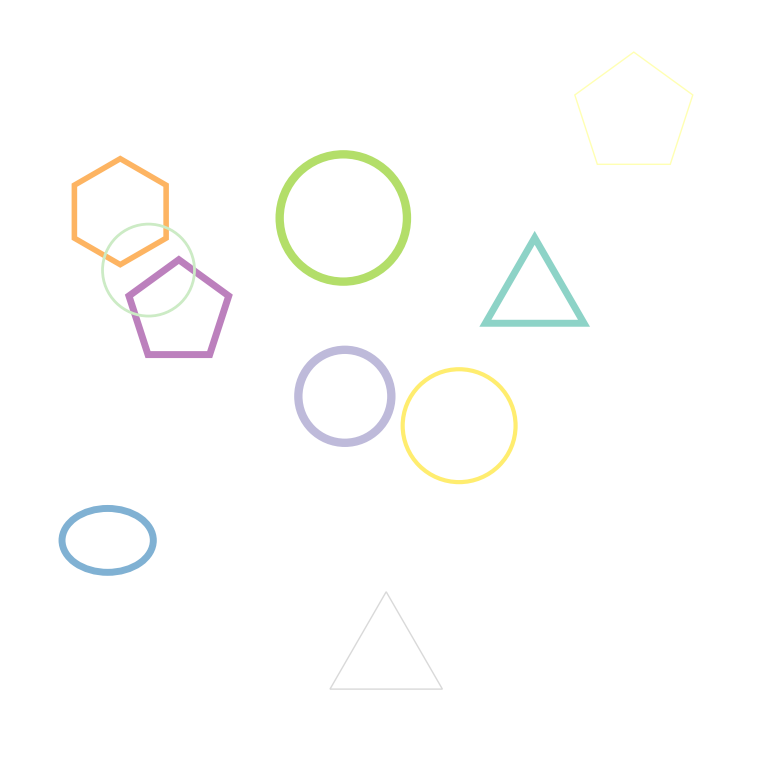[{"shape": "triangle", "thickness": 2.5, "radius": 0.37, "center": [0.694, 0.617]}, {"shape": "pentagon", "thickness": 0.5, "radius": 0.4, "center": [0.823, 0.852]}, {"shape": "circle", "thickness": 3, "radius": 0.3, "center": [0.448, 0.485]}, {"shape": "oval", "thickness": 2.5, "radius": 0.3, "center": [0.14, 0.298]}, {"shape": "hexagon", "thickness": 2, "radius": 0.34, "center": [0.156, 0.725]}, {"shape": "circle", "thickness": 3, "radius": 0.41, "center": [0.446, 0.717]}, {"shape": "triangle", "thickness": 0.5, "radius": 0.42, "center": [0.502, 0.147]}, {"shape": "pentagon", "thickness": 2.5, "radius": 0.34, "center": [0.232, 0.595]}, {"shape": "circle", "thickness": 1, "radius": 0.3, "center": [0.193, 0.649]}, {"shape": "circle", "thickness": 1.5, "radius": 0.37, "center": [0.596, 0.447]}]